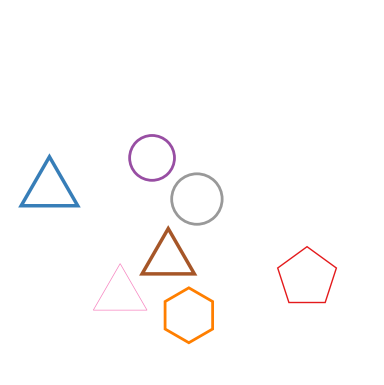[{"shape": "pentagon", "thickness": 1, "radius": 0.4, "center": [0.798, 0.279]}, {"shape": "triangle", "thickness": 2.5, "radius": 0.42, "center": [0.128, 0.508]}, {"shape": "circle", "thickness": 2, "radius": 0.29, "center": [0.395, 0.59]}, {"shape": "hexagon", "thickness": 2, "radius": 0.36, "center": [0.491, 0.181]}, {"shape": "triangle", "thickness": 2.5, "radius": 0.39, "center": [0.437, 0.328]}, {"shape": "triangle", "thickness": 0.5, "radius": 0.4, "center": [0.312, 0.235]}, {"shape": "circle", "thickness": 2, "radius": 0.33, "center": [0.511, 0.483]}]